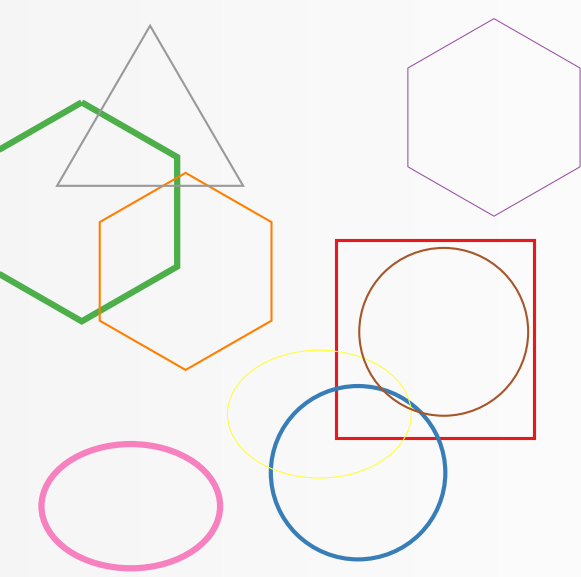[{"shape": "square", "thickness": 1.5, "radius": 0.85, "center": [0.748, 0.412]}, {"shape": "circle", "thickness": 2, "radius": 0.75, "center": [0.616, 0.181]}, {"shape": "hexagon", "thickness": 3, "radius": 0.95, "center": [0.141, 0.632]}, {"shape": "hexagon", "thickness": 0.5, "radius": 0.86, "center": [0.85, 0.796]}, {"shape": "hexagon", "thickness": 1, "radius": 0.85, "center": [0.319, 0.529]}, {"shape": "oval", "thickness": 0.5, "radius": 0.79, "center": [0.549, 0.282]}, {"shape": "circle", "thickness": 1, "radius": 0.73, "center": [0.763, 0.425]}, {"shape": "oval", "thickness": 3, "radius": 0.77, "center": [0.225, 0.123]}, {"shape": "triangle", "thickness": 1, "radius": 0.92, "center": [0.258, 0.77]}]